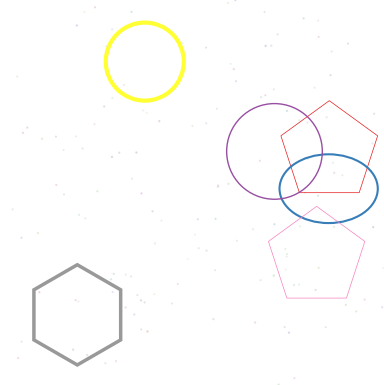[{"shape": "pentagon", "thickness": 0.5, "radius": 0.66, "center": [0.855, 0.606]}, {"shape": "oval", "thickness": 1.5, "radius": 0.64, "center": [0.854, 0.51]}, {"shape": "circle", "thickness": 1, "radius": 0.62, "center": [0.713, 0.607]}, {"shape": "circle", "thickness": 3, "radius": 0.51, "center": [0.376, 0.84]}, {"shape": "pentagon", "thickness": 0.5, "radius": 0.66, "center": [0.822, 0.332]}, {"shape": "hexagon", "thickness": 2.5, "radius": 0.65, "center": [0.201, 0.182]}]